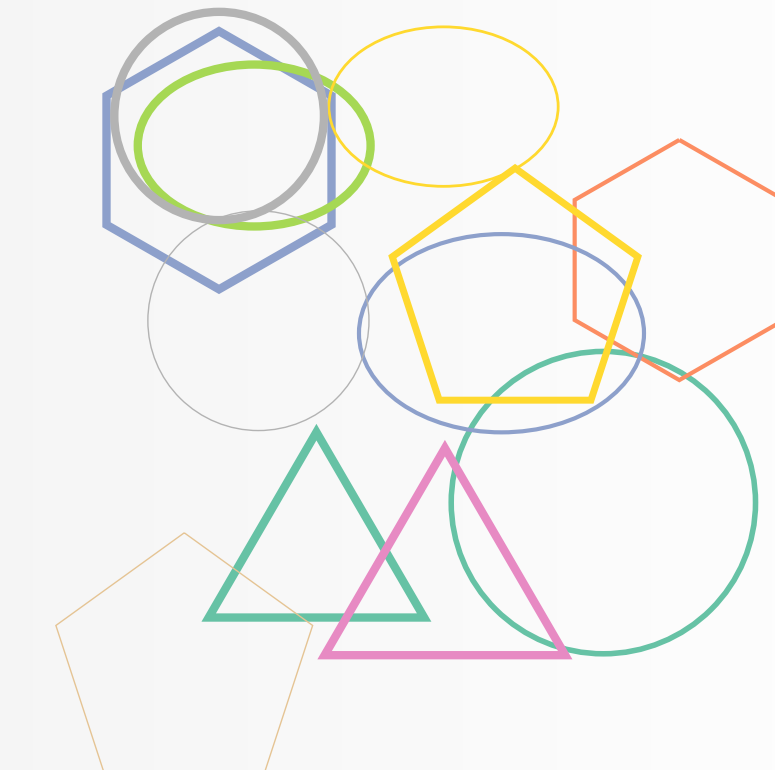[{"shape": "triangle", "thickness": 3, "radius": 0.8, "center": [0.408, 0.278]}, {"shape": "circle", "thickness": 2, "radius": 0.98, "center": [0.779, 0.347]}, {"shape": "hexagon", "thickness": 1.5, "radius": 0.78, "center": [0.877, 0.662]}, {"shape": "hexagon", "thickness": 3, "radius": 0.84, "center": [0.283, 0.792]}, {"shape": "oval", "thickness": 1.5, "radius": 0.92, "center": [0.647, 0.567]}, {"shape": "triangle", "thickness": 3, "radius": 0.9, "center": [0.574, 0.239]}, {"shape": "oval", "thickness": 3, "radius": 0.75, "center": [0.328, 0.811]}, {"shape": "oval", "thickness": 1, "radius": 0.74, "center": [0.572, 0.862]}, {"shape": "pentagon", "thickness": 2.5, "radius": 0.83, "center": [0.665, 0.615]}, {"shape": "pentagon", "thickness": 0.5, "radius": 0.87, "center": [0.238, 0.134]}, {"shape": "circle", "thickness": 3, "radius": 0.68, "center": [0.283, 0.849]}, {"shape": "circle", "thickness": 0.5, "radius": 0.71, "center": [0.333, 0.583]}]